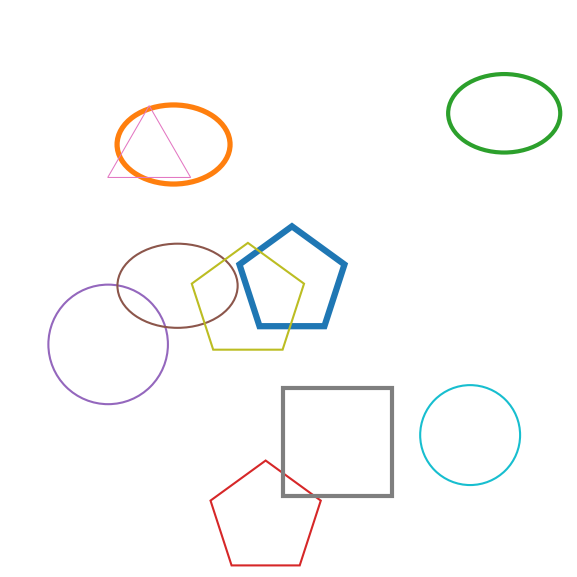[{"shape": "pentagon", "thickness": 3, "radius": 0.48, "center": [0.506, 0.512]}, {"shape": "oval", "thickness": 2.5, "radius": 0.49, "center": [0.301, 0.749]}, {"shape": "oval", "thickness": 2, "radius": 0.49, "center": [0.873, 0.803]}, {"shape": "pentagon", "thickness": 1, "radius": 0.5, "center": [0.46, 0.101]}, {"shape": "circle", "thickness": 1, "radius": 0.52, "center": [0.187, 0.403]}, {"shape": "oval", "thickness": 1, "radius": 0.52, "center": [0.307, 0.504]}, {"shape": "triangle", "thickness": 0.5, "radius": 0.41, "center": [0.258, 0.733]}, {"shape": "square", "thickness": 2, "radius": 0.47, "center": [0.584, 0.234]}, {"shape": "pentagon", "thickness": 1, "radius": 0.51, "center": [0.429, 0.476]}, {"shape": "circle", "thickness": 1, "radius": 0.43, "center": [0.814, 0.246]}]